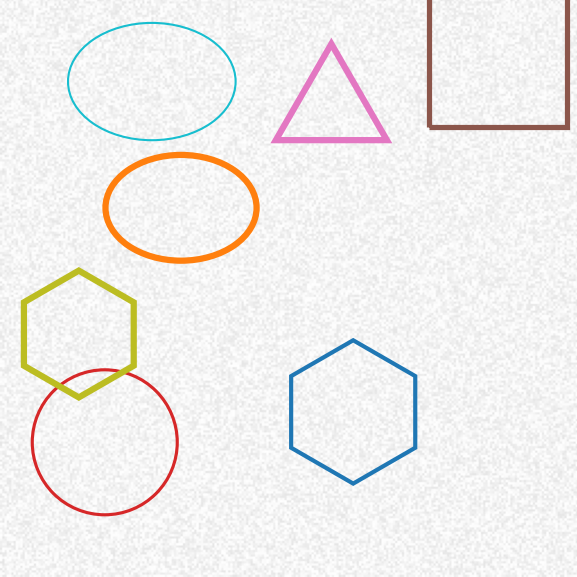[{"shape": "hexagon", "thickness": 2, "radius": 0.62, "center": [0.612, 0.286]}, {"shape": "oval", "thickness": 3, "radius": 0.65, "center": [0.313, 0.639]}, {"shape": "circle", "thickness": 1.5, "radius": 0.63, "center": [0.181, 0.233]}, {"shape": "square", "thickness": 2.5, "radius": 0.6, "center": [0.862, 0.899]}, {"shape": "triangle", "thickness": 3, "radius": 0.56, "center": [0.574, 0.812]}, {"shape": "hexagon", "thickness": 3, "radius": 0.55, "center": [0.136, 0.421]}, {"shape": "oval", "thickness": 1, "radius": 0.73, "center": [0.263, 0.858]}]